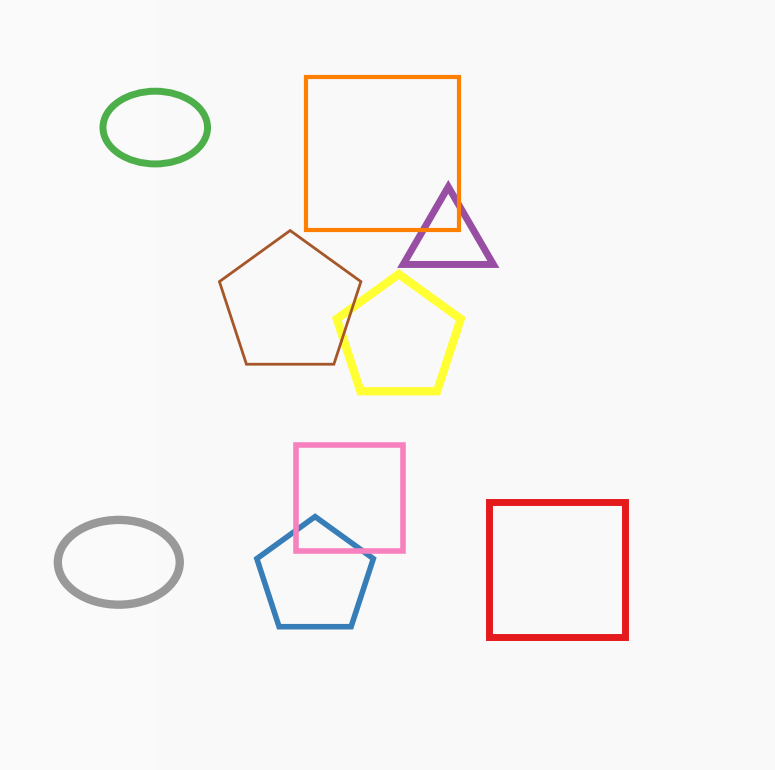[{"shape": "square", "thickness": 2.5, "radius": 0.44, "center": [0.719, 0.26]}, {"shape": "pentagon", "thickness": 2, "radius": 0.4, "center": [0.407, 0.25]}, {"shape": "oval", "thickness": 2.5, "radius": 0.34, "center": [0.2, 0.834]}, {"shape": "triangle", "thickness": 2.5, "radius": 0.34, "center": [0.578, 0.69]}, {"shape": "square", "thickness": 1.5, "radius": 0.5, "center": [0.494, 0.8]}, {"shape": "pentagon", "thickness": 3, "radius": 0.42, "center": [0.515, 0.56]}, {"shape": "pentagon", "thickness": 1, "radius": 0.48, "center": [0.374, 0.605]}, {"shape": "square", "thickness": 2, "radius": 0.35, "center": [0.451, 0.353]}, {"shape": "oval", "thickness": 3, "radius": 0.39, "center": [0.153, 0.27]}]